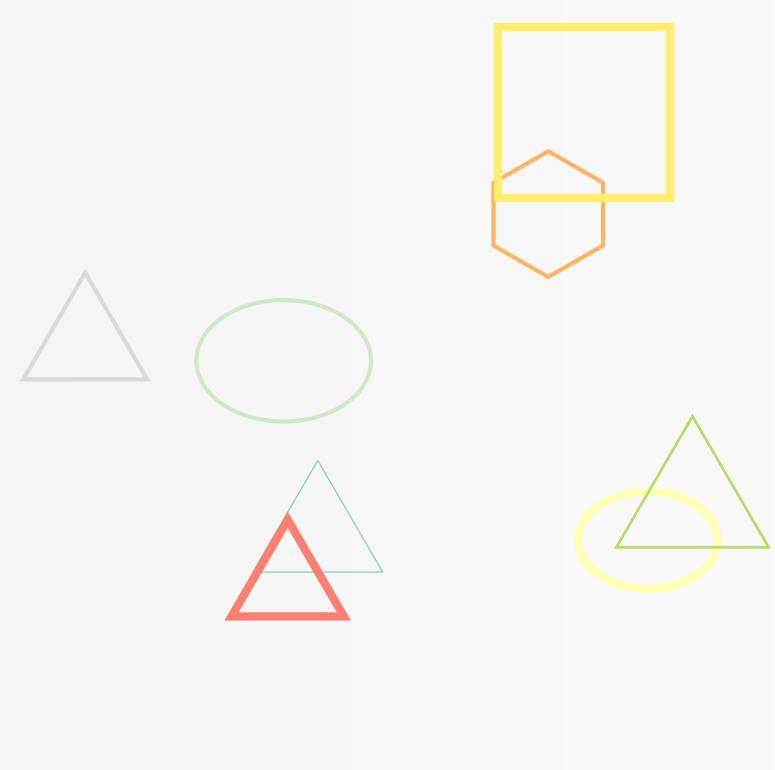[{"shape": "triangle", "thickness": 0.5, "radius": 0.48, "center": [0.41, 0.305]}, {"shape": "oval", "thickness": 3, "radius": 0.45, "center": [0.836, 0.299]}, {"shape": "triangle", "thickness": 3, "radius": 0.42, "center": [0.371, 0.241]}, {"shape": "hexagon", "thickness": 1.5, "radius": 0.41, "center": [0.707, 0.722]}, {"shape": "triangle", "thickness": 1, "radius": 0.57, "center": [0.894, 0.346]}, {"shape": "triangle", "thickness": 1.5, "radius": 0.46, "center": [0.11, 0.554]}, {"shape": "oval", "thickness": 1.5, "radius": 0.56, "center": [0.366, 0.531]}, {"shape": "square", "thickness": 3, "radius": 0.56, "center": [0.753, 0.854]}]